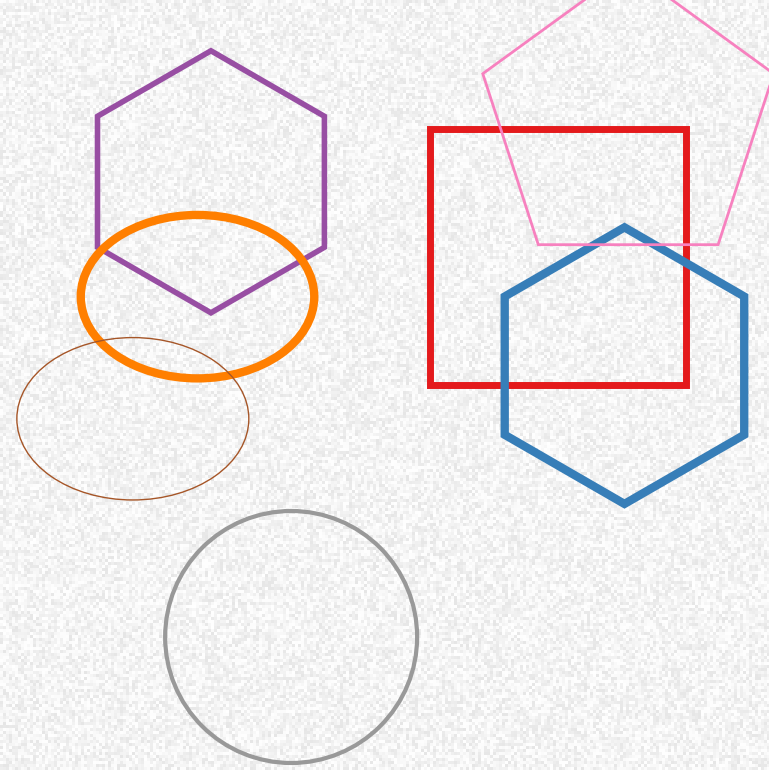[{"shape": "square", "thickness": 2.5, "radius": 0.83, "center": [0.725, 0.667]}, {"shape": "hexagon", "thickness": 3, "radius": 0.9, "center": [0.811, 0.525]}, {"shape": "hexagon", "thickness": 2, "radius": 0.85, "center": [0.274, 0.764]}, {"shape": "oval", "thickness": 3, "radius": 0.76, "center": [0.257, 0.615]}, {"shape": "oval", "thickness": 0.5, "radius": 0.75, "center": [0.173, 0.456]}, {"shape": "pentagon", "thickness": 1, "radius": 0.99, "center": [0.816, 0.843]}, {"shape": "circle", "thickness": 1.5, "radius": 0.82, "center": [0.378, 0.173]}]